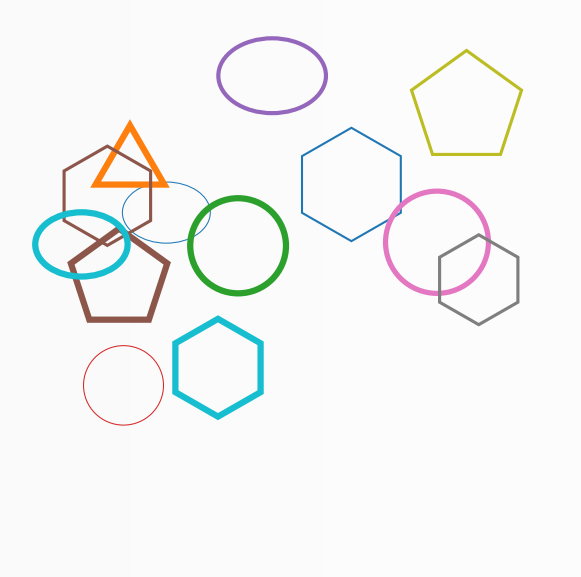[{"shape": "hexagon", "thickness": 1, "radius": 0.49, "center": [0.605, 0.68]}, {"shape": "oval", "thickness": 0.5, "radius": 0.38, "center": [0.286, 0.631]}, {"shape": "triangle", "thickness": 3, "radius": 0.34, "center": [0.224, 0.714]}, {"shape": "circle", "thickness": 3, "radius": 0.41, "center": [0.41, 0.574]}, {"shape": "circle", "thickness": 0.5, "radius": 0.34, "center": [0.212, 0.332]}, {"shape": "oval", "thickness": 2, "radius": 0.46, "center": [0.468, 0.868]}, {"shape": "pentagon", "thickness": 3, "radius": 0.44, "center": [0.205, 0.516]}, {"shape": "hexagon", "thickness": 1.5, "radius": 0.43, "center": [0.185, 0.66]}, {"shape": "circle", "thickness": 2.5, "radius": 0.44, "center": [0.752, 0.58]}, {"shape": "hexagon", "thickness": 1.5, "radius": 0.39, "center": [0.824, 0.515]}, {"shape": "pentagon", "thickness": 1.5, "radius": 0.5, "center": [0.803, 0.812]}, {"shape": "oval", "thickness": 3, "radius": 0.4, "center": [0.14, 0.576]}, {"shape": "hexagon", "thickness": 3, "radius": 0.42, "center": [0.375, 0.362]}]